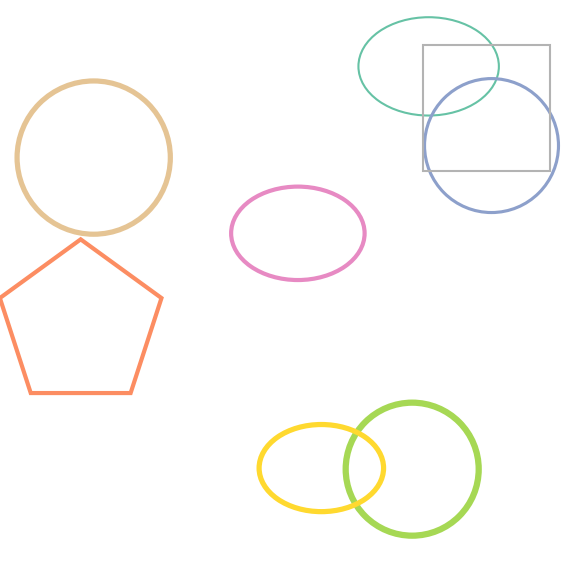[{"shape": "oval", "thickness": 1, "radius": 0.61, "center": [0.742, 0.884]}, {"shape": "pentagon", "thickness": 2, "radius": 0.74, "center": [0.14, 0.438]}, {"shape": "circle", "thickness": 1.5, "radius": 0.58, "center": [0.851, 0.747]}, {"shape": "oval", "thickness": 2, "radius": 0.58, "center": [0.516, 0.595]}, {"shape": "circle", "thickness": 3, "radius": 0.58, "center": [0.714, 0.187]}, {"shape": "oval", "thickness": 2.5, "radius": 0.54, "center": [0.556, 0.189]}, {"shape": "circle", "thickness": 2.5, "radius": 0.66, "center": [0.162, 0.726]}, {"shape": "square", "thickness": 1, "radius": 0.55, "center": [0.843, 0.812]}]